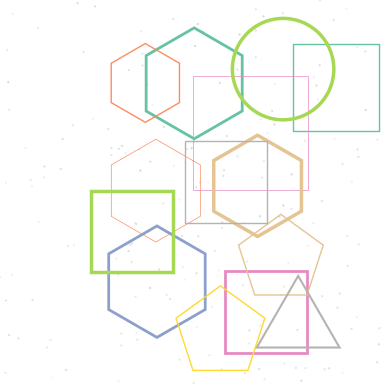[{"shape": "hexagon", "thickness": 2, "radius": 0.72, "center": [0.504, 0.784]}, {"shape": "square", "thickness": 1, "radius": 0.56, "center": [0.872, 0.773]}, {"shape": "hexagon", "thickness": 1, "radius": 0.51, "center": [0.378, 0.785]}, {"shape": "hexagon", "thickness": 0.5, "radius": 0.67, "center": [0.405, 0.505]}, {"shape": "hexagon", "thickness": 2, "radius": 0.72, "center": [0.408, 0.268]}, {"shape": "square", "thickness": 2, "radius": 0.53, "center": [0.69, 0.191]}, {"shape": "square", "thickness": 0.5, "radius": 0.74, "center": [0.65, 0.655]}, {"shape": "square", "thickness": 2.5, "radius": 0.53, "center": [0.343, 0.399]}, {"shape": "circle", "thickness": 2.5, "radius": 0.66, "center": [0.735, 0.82]}, {"shape": "pentagon", "thickness": 1, "radius": 0.61, "center": [0.573, 0.136]}, {"shape": "hexagon", "thickness": 2.5, "radius": 0.66, "center": [0.669, 0.517]}, {"shape": "pentagon", "thickness": 1, "radius": 0.58, "center": [0.73, 0.327]}, {"shape": "square", "thickness": 1, "radius": 0.53, "center": [0.587, 0.526]}, {"shape": "triangle", "thickness": 1.5, "radius": 0.62, "center": [0.774, 0.159]}]